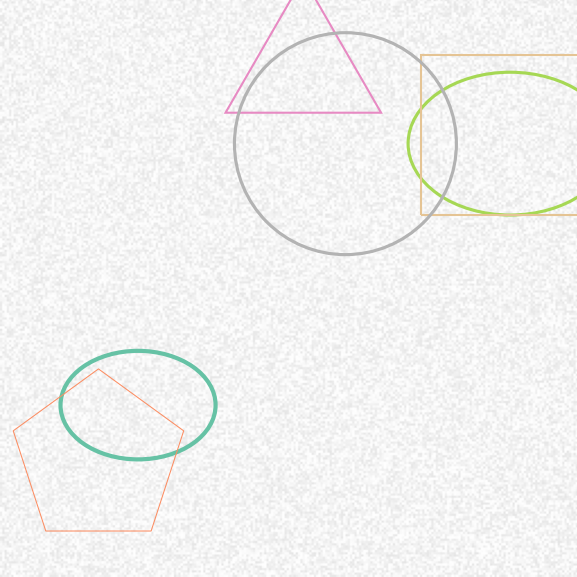[{"shape": "oval", "thickness": 2, "radius": 0.67, "center": [0.239, 0.298]}, {"shape": "pentagon", "thickness": 0.5, "radius": 0.78, "center": [0.17, 0.205]}, {"shape": "triangle", "thickness": 1, "radius": 0.78, "center": [0.525, 0.882]}, {"shape": "oval", "thickness": 1.5, "radius": 0.88, "center": [0.883, 0.75]}, {"shape": "square", "thickness": 1, "radius": 0.69, "center": [0.868, 0.765]}, {"shape": "circle", "thickness": 1.5, "radius": 0.96, "center": [0.598, 0.75]}]